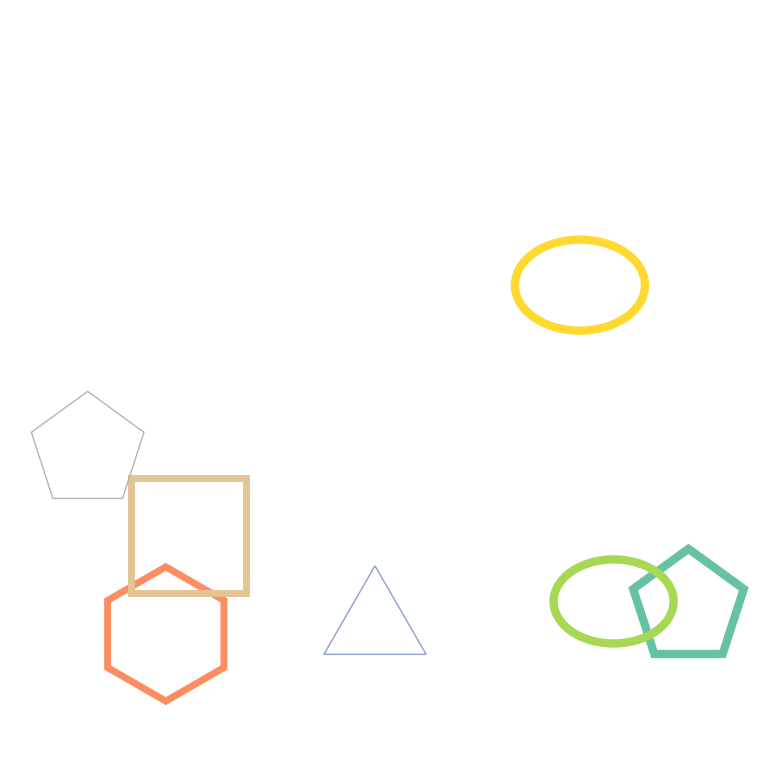[{"shape": "pentagon", "thickness": 3, "radius": 0.38, "center": [0.894, 0.212]}, {"shape": "hexagon", "thickness": 2.5, "radius": 0.44, "center": [0.215, 0.177]}, {"shape": "triangle", "thickness": 0.5, "radius": 0.38, "center": [0.487, 0.189]}, {"shape": "oval", "thickness": 3, "radius": 0.39, "center": [0.797, 0.219]}, {"shape": "oval", "thickness": 3, "radius": 0.42, "center": [0.753, 0.63]}, {"shape": "square", "thickness": 2.5, "radius": 0.37, "center": [0.245, 0.305]}, {"shape": "pentagon", "thickness": 0.5, "radius": 0.38, "center": [0.114, 0.415]}]